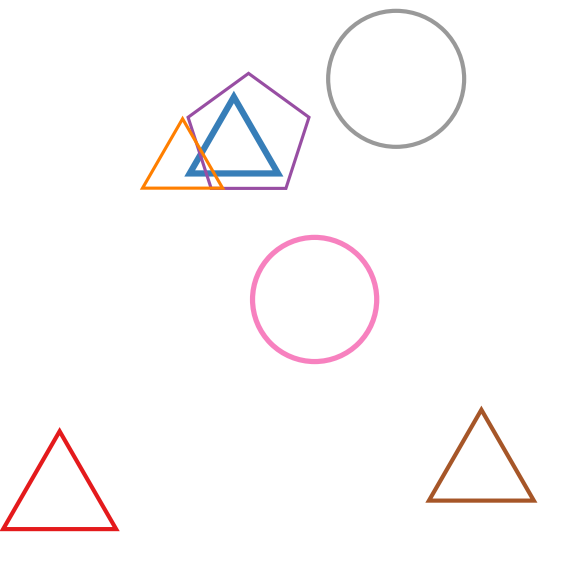[{"shape": "triangle", "thickness": 2, "radius": 0.56, "center": [0.103, 0.139]}, {"shape": "triangle", "thickness": 3, "radius": 0.44, "center": [0.405, 0.743]}, {"shape": "pentagon", "thickness": 1.5, "radius": 0.55, "center": [0.43, 0.762]}, {"shape": "triangle", "thickness": 1.5, "radius": 0.4, "center": [0.316, 0.713]}, {"shape": "triangle", "thickness": 2, "radius": 0.52, "center": [0.834, 0.185]}, {"shape": "circle", "thickness": 2.5, "radius": 0.54, "center": [0.545, 0.481]}, {"shape": "circle", "thickness": 2, "radius": 0.59, "center": [0.686, 0.863]}]